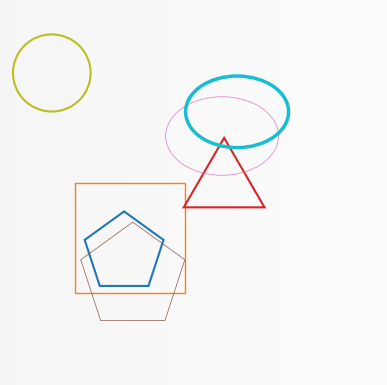[{"shape": "pentagon", "thickness": 1.5, "radius": 0.53, "center": [0.32, 0.344]}, {"shape": "square", "thickness": 1, "radius": 0.71, "center": [0.335, 0.382]}, {"shape": "triangle", "thickness": 1.5, "radius": 0.6, "center": [0.578, 0.522]}, {"shape": "pentagon", "thickness": 0.5, "radius": 0.71, "center": [0.343, 0.282]}, {"shape": "oval", "thickness": 0.5, "radius": 0.73, "center": [0.573, 0.647]}, {"shape": "circle", "thickness": 1.5, "radius": 0.5, "center": [0.134, 0.81]}, {"shape": "oval", "thickness": 2.5, "radius": 0.66, "center": [0.612, 0.71]}]